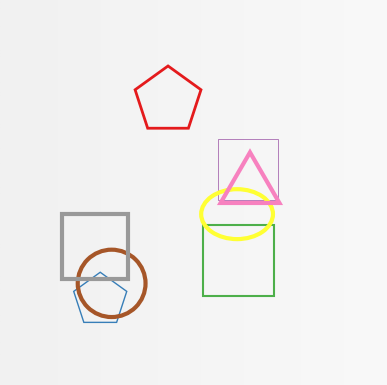[{"shape": "pentagon", "thickness": 2, "radius": 0.45, "center": [0.434, 0.739]}, {"shape": "pentagon", "thickness": 1, "radius": 0.36, "center": [0.259, 0.221]}, {"shape": "square", "thickness": 1.5, "radius": 0.46, "center": [0.615, 0.323]}, {"shape": "square", "thickness": 0.5, "radius": 0.39, "center": [0.64, 0.559]}, {"shape": "oval", "thickness": 3, "radius": 0.46, "center": [0.612, 0.444]}, {"shape": "circle", "thickness": 3, "radius": 0.44, "center": [0.288, 0.264]}, {"shape": "triangle", "thickness": 3, "radius": 0.44, "center": [0.645, 0.517]}, {"shape": "square", "thickness": 3, "radius": 0.43, "center": [0.244, 0.359]}]